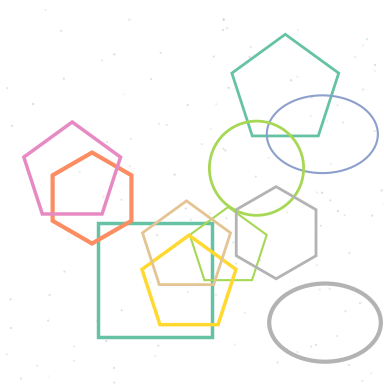[{"shape": "square", "thickness": 2.5, "radius": 0.74, "center": [0.402, 0.273]}, {"shape": "pentagon", "thickness": 2, "radius": 0.73, "center": [0.741, 0.765]}, {"shape": "hexagon", "thickness": 3, "radius": 0.59, "center": [0.239, 0.486]}, {"shape": "oval", "thickness": 1.5, "radius": 0.72, "center": [0.837, 0.651]}, {"shape": "pentagon", "thickness": 2.5, "radius": 0.66, "center": [0.187, 0.551]}, {"shape": "pentagon", "thickness": 1.5, "radius": 0.53, "center": [0.593, 0.357]}, {"shape": "circle", "thickness": 2, "radius": 0.61, "center": [0.666, 0.563]}, {"shape": "pentagon", "thickness": 2.5, "radius": 0.64, "center": [0.491, 0.261]}, {"shape": "pentagon", "thickness": 2, "radius": 0.6, "center": [0.484, 0.358]}, {"shape": "hexagon", "thickness": 2, "radius": 0.6, "center": [0.717, 0.396]}, {"shape": "oval", "thickness": 3, "radius": 0.72, "center": [0.844, 0.162]}]